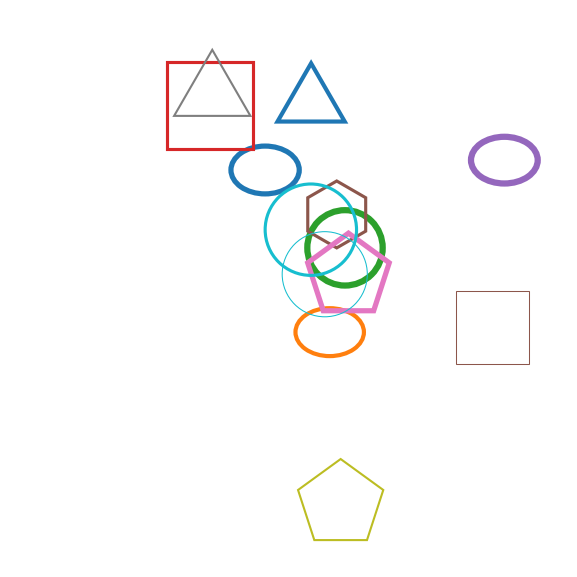[{"shape": "oval", "thickness": 2.5, "radius": 0.3, "center": [0.459, 0.705]}, {"shape": "triangle", "thickness": 2, "radius": 0.34, "center": [0.539, 0.822]}, {"shape": "oval", "thickness": 2, "radius": 0.3, "center": [0.571, 0.424]}, {"shape": "circle", "thickness": 3, "radius": 0.33, "center": [0.597, 0.57]}, {"shape": "square", "thickness": 1.5, "radius": 0.37, "center": [0.364, 0.817]}, {"shape": "oval", "thickness": 3, "radius": 0.29, "center": [0.873, 0.722]}, {"shape": "hexagon", "thickness": 1.5, "radius": 0.29, "center": [0.583, 0.628]}, {"shape": "square", "thickness": 0.5, "radius": 0.32, "center": [0.854, 0.432]}, {"shape": "pentagon", "thickness": 2.5, "radius": 0.37, "center": [0.603, 0.521]}, {"shape": "triangle", "thickness": 1, "radius": 0.38, "center": [0.368, 0.837]}, {"shape": "pentagon", "thickness": 1, "radius": 0.39, "center": [0.59, 0.127]}, {"shape": "circle", "thickness": 0.5, "radius": 0.37, "center": [0.562, 0.524]}, {"shape": "circle", "thickness": 1.5, "radius": 0.4, "center": [0.538, 0.601]}]